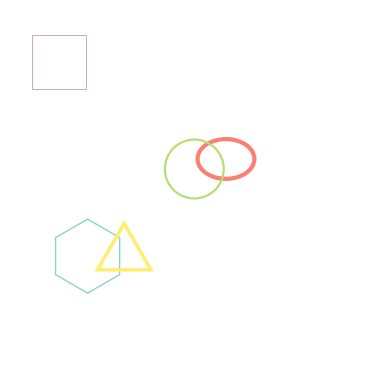[{"shape": "hexagon", "thickness": 1, "radius": 0.48, "center": [0.228, 0.335]}, {"shape": "oval", "thickness": 3, "radius": 0.37, "center": [0.587, 0.587]}, {"shape": "circle", "thickness": 1.5, "radius": 0.38, "center": [0.505, 0.561]}, {"shape": "square", "thickness": 0.5, "radius": 0.35, "center": [0.153, 0.838]}, {"shape": "triangle", "thickness": 2.5, "radius": 0.4, "center": [0.323, 0.339]}]